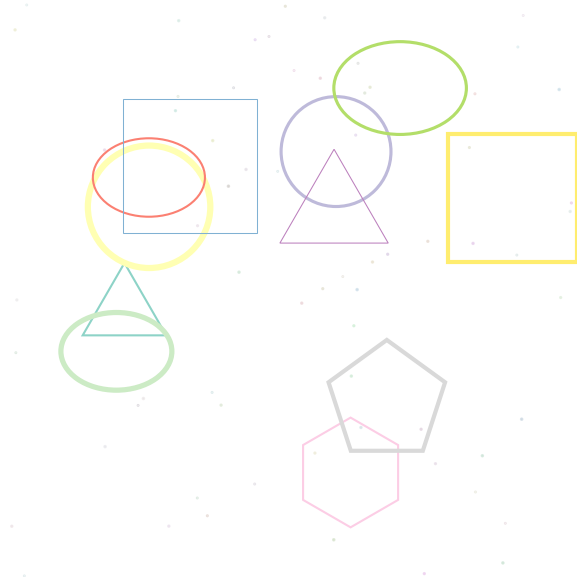[{"shape": "triangle", "thickness": 1, "radius": 0.42, "center": [0.216, 0.46]}, {"shape": "circle", "thickness": 3, "radius": 0.53, "center": [0.258, 0.641]}, {"shape": "circle", "thickness": 1.5, "radius": 0.48, "center": [0.582, 0.737]}, {"shape": "oval", "thickness": 1, "radius": 0.49, "center": [0.258, 0.692]}, {"shape": "square", "thickness": 0.5, "radius": 0.58, "center": [0.329, 0.711]}, {"shape": "oval", "thickness": 1.5, "radius": 0.57, "center": [0.693, 0.847]}, {"shape": "hexagon", "thickness": 1, "radius": 0.48, "center": [0.607, 0.181]}, {"shape": "pentagon", "thickness": 2, "radius": 0.53, "center": [0.67, 0.304]}, {"shape": "triangle", "thickness": 0.5, "radius": 0.54, "center": [0.578, 0.632]}, {"shape": "oval", "thickness": 2.5, "radius": 0.48, "center": [0.202, 0.391]}, {"shape": "square", "thickness": 2, "radius": 0.56, "center": [0.888, 0.657]}]